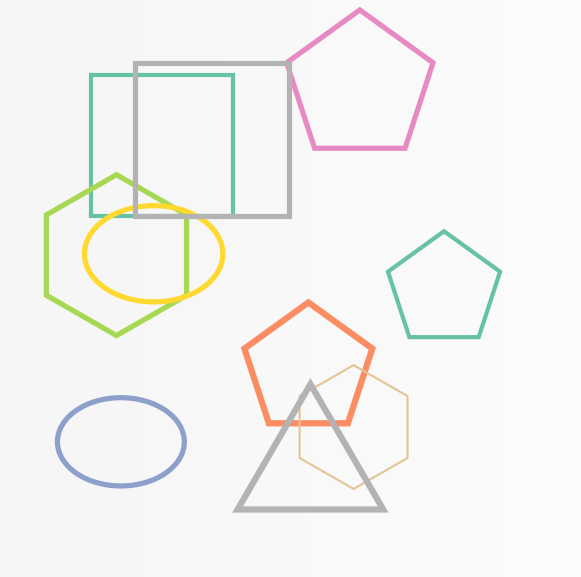[{"shape": "square", "thickness": 2, "radius": 0.61, "center": [0.279, 0.747]}, {"shape": "pentagon", "thickness": 2, "radius": 0.51, "center": [0.764, 0.497]}, {"shape": "pentagon", "thickness": 3, "radius": 0.58, "center": [0.531, 0.36]}, {"shape": "oval", "thickness": 2.5, "radius": 0.55, "center": [0.208, 0.234]}, {"shape": "pentagon", "thickness": 2.5, "radius": 0.66, "center": [0.619, 0.85]}, {"shape": "hexagon", "thickness": 2.5, "radius": 0.7, "center": [0.2, 0.557]}, {"shape": "oval", "thickness": 2.5, "radius": 0.6, "center": [0.264, 0.56]}, {"shape": "hexagon", "thickness": 1, "radius": 0.54, "center": [0.608, 0.26]}, {"shape": "triangle", "thickness": 3, "radius": 0.72, "center": [0.534, 0.189]}, {"shape": "square", "thickness": 2.5, "radius": 0.66, "center": [0.364, 0.757]}]